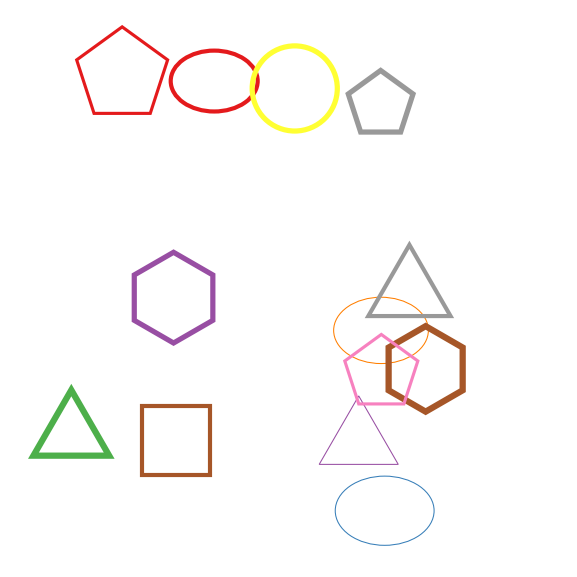[{"shape": "oval", "thickness": 2, "radius": 0.38, "center": [0.371, 0.859]}, {"shape": "pentagon", "thickness": 1.5, "radius": 0.41, "center": [0.212, 0.87]}, {"shape": "oval", "thickness": 0.5, "radius": 0.43, "center": [0.666, 0.115]}, {"shape": "triangle", "thickness": 3, "radius": 0.38, "center": [0.123, 0.248]}, {"shape": "triangle", "thickness": 0.5, "radius": 0.4, "center": [0.621, 0.235]}, {"shape": "hexagon", "thickness": 2.5, "radius": 0.39, "center": [0.301, 0.484]}, {"shape": "oval", "thickness": 0.5, "radius": 0.41, "center": [0.66, 0.427]}, {"shape": "circle", "thickness": 2.5, "radius": 0.37, "center": [0.51, 0.846]}, {"shape": "hexagon", "thickness": 3, "radius": 0.37, "center": [0.737, 0.36]}, {"shape": "square", "thickness": 2, "radius": 0.3, "center": [0.305, 0.236]}, {"shape": "pentagon", "thickness": 1.5, "radius": 0.33, "center": [0.66, 0.353]}, {"shape": "pentagon", "thickness": 2.5, "radius": 0.29, "center": [0.659, 0.818]}, {"shape": "triangle", "thickness": 2, "radius": 0.41, "center": [0.709, 0.493]}]